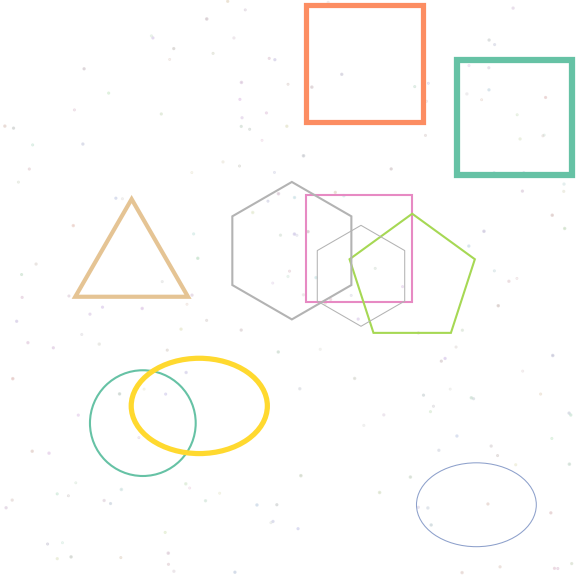[{"shape": "square", "thickness": 3, "radius": 0.5, "center": [0.891, 0.796]}, {"shape": "circle", "thickness": 1, "radius": 0.46, "center": [0.247, 0.266]}, {"shape": "square", "thickness": 2.5, "radius": 0.51, "center": [0.631, 0.889]}, {"shape": "oval", "thickness": 0.5, "radius": 0.52, "center": [0.825, 0.125]}, {"shape": "square", "thickness": 1, "radius": 0.46, "center": [0.622, 0.569]}, {"shape": "pentagon", "thickness": 1, "radius": 0.57, "center": [0.714, 0.515]}, {"shape": "oval", "thickness": 2.5, "radius": 0.59, "center": [0.345, 0.296]}, {"shape": "triangle", "thickness": 2, "radius": 0.56, "center": [0.228, 0.542]}, {"shape": "hexagon", "thickness": 1, "radius": 0.6, "center": [0.505, 0.565]}, {"shape": "hexagon", "thickness": 0.5, "radius": 0.44, "center": [0.625, 0.522]}]